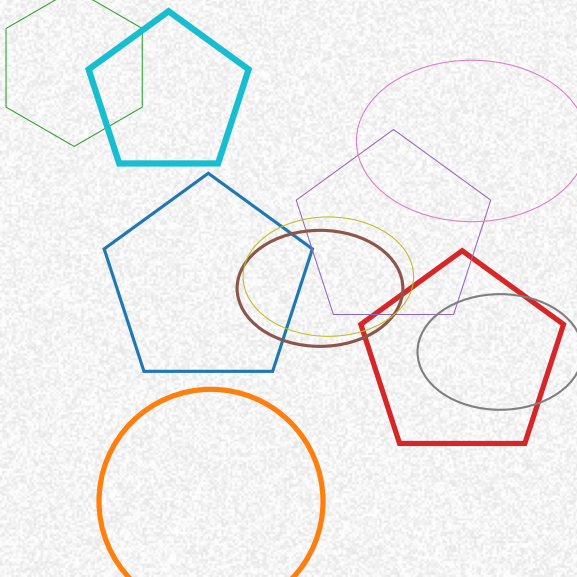[{"shape": "pentagon", "thickness": 1.5, "radius": 0.95, "center": [0.361, 0.51]}, {"shape": "circle", "thickness": 2.5, "radius": 0.97, "center": [0.365, 0.131]}, {"shape": "hexagon", "thickness": 0.5, "radius": 0.68, "center": [0.128, 0.882]}, {"shape": "pentagon", "thickness": 2.5, "radius": 0.92, "center": [0.8, 0.38]}, {"shape": "pentagon", "thickness": 0.5, "radius": 0.89, "center": [0.681, 0.598]}, {"shape": "oval", "thickness": 1.5, "radius": 0.72, "center": [0.554, 0.5]}, {"shape": "oval", "thickness": 0.5, "radius": 1.0, "center": [0.817, 0.755]}, {"shape": "oval", "thickness": 1, "radius": 0.72, "center": [0.866, 0.39]}, {"shape": "oval", "thickness": 0.5, "radius": 0.74, "center": [0.569, 0.52]}, {"shape": "pentagon", "thickness": 3, "radius": 0.73, "center": [0.292, 0.834]}]